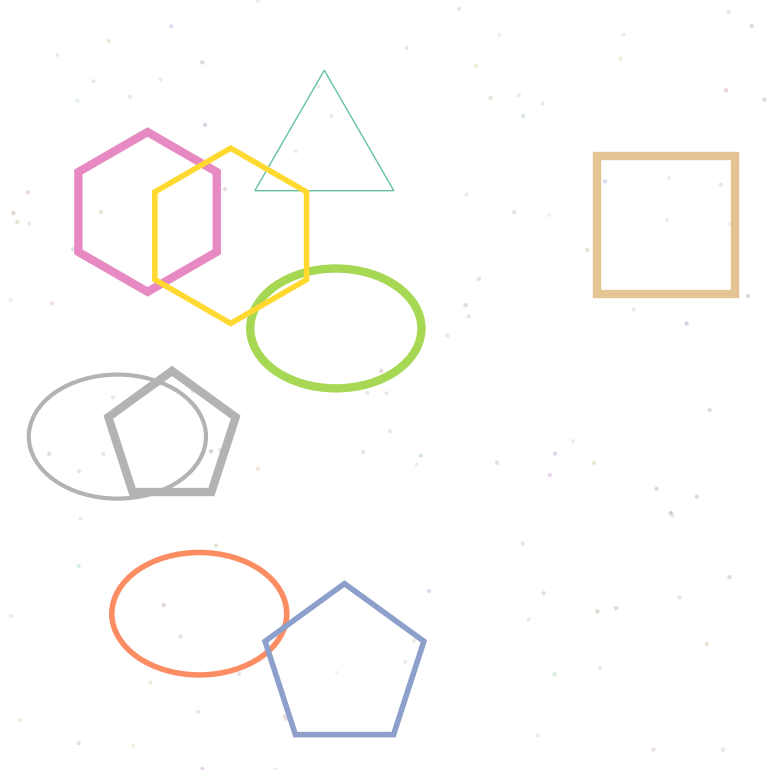[{"shape": "triangle", "thickness": 0.5, "radius": 0.52, "center": [0.421, 0.804]}, {"shape": "oval", "thickness": 2, "radius": 0.57, "center": [0.259, 0.203]}, {"shape": "pentagon", "thickness": 2, "radius": 0.54, "center": [0.447, 0.134]}, {"shape": "hexagon", "thickness": 3, "radius": 0.52, "center": [0.192, 0.725]}, {"shape": "oval", "thickness": 3, "radius": 0.56, "center": [0.436, 0.573]}, {"shape": "hexagon", "thickness": 2, "radius": 0.57, "center": [0.3, 0.694]}, {"shape": "square", "thickness": 3, "radius": 0.45, "center": [0.865, 0.708]}, {"shape": "pentagon", "thickness": 3, "radius": 0.43, "center": [0.223, 0.431]}, {"shape": "oval", "thickness": 1.5, "radius": 0.58, "center": [0.152, 0.433]}]